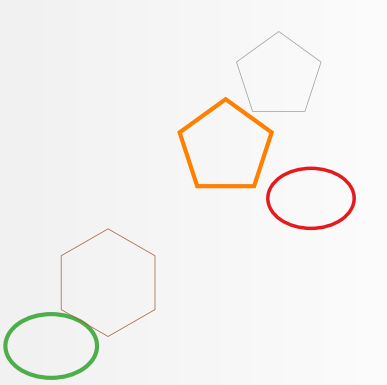[{"shape": "oval", "thickness": 2.5, "radius": 0.56, "center": [0.803, 0.485]}, {"shape": "oval", "thickness": 3, "radius": 0.59, "center": [0.132, 0.101]}, {"shape": "pentagon", "thickness": 3, "radius": 0.62, "center": [0.582, 0.617]}, {"shape": "hexagon", "thickness": 0.5, "radius": 0.7, "center": [0.279, 0.266]}, {"shape": "pentagon", "thickness": 0.5, "radius": 0.57, "center": [0.719, 0.803]}]